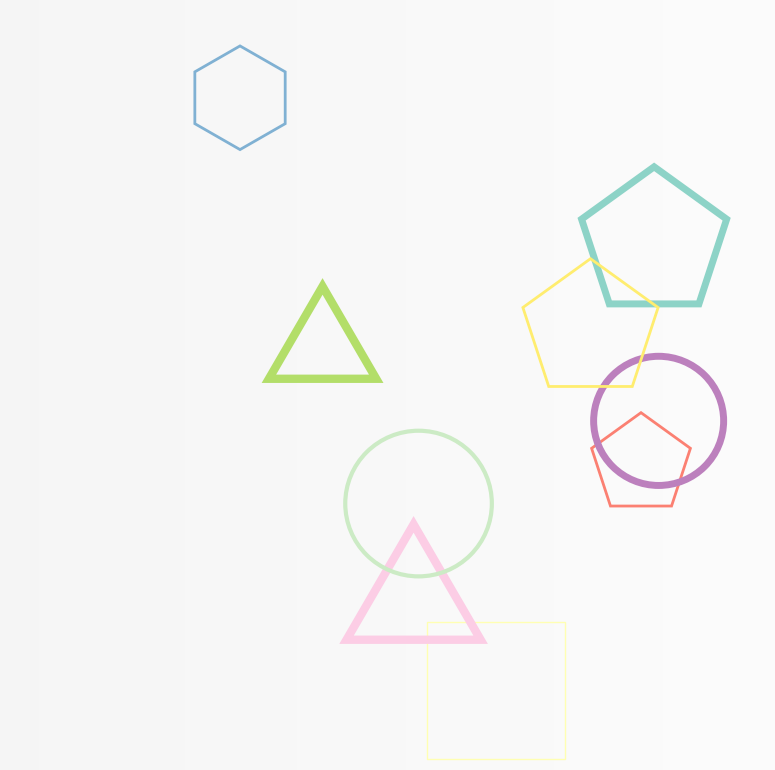[{"shape": "pentagon", "thickness": 2.5, "radius": 0.49, "center": [0.844, 0.685]}, {"shape": "square", "thickness": 0.5, "radius": 0.44, "center": [0.64, 0.103]}, {"shape": "pentagon", "thickness": 1, "radius": 0.34, "center": [0.827, 0.397]}, {"shape": "hexagon", "thickness": 1, "radius": 0.34, "center": [0.31, 0.873]}, {"shape": "triangle", "thickness": 3, "radius": 0.4, "center": [0.416, 0.548]}, {"shape": "triangle", "thickness": 3, "radius": 0.5, "center": [0.534, 0.219]}, {"shape": "circle", "thickness": 2.5, "radius": 0.42, "center": [0.85, 0.453]}, {"shape": "circle", "thickness": 1.5, "radius": 0.47, "center": [0.54, 0.346]}, {"shape": "pentagon", "thickness": 1, "radius": 0.46, "center": [0.762, 0.572]}]